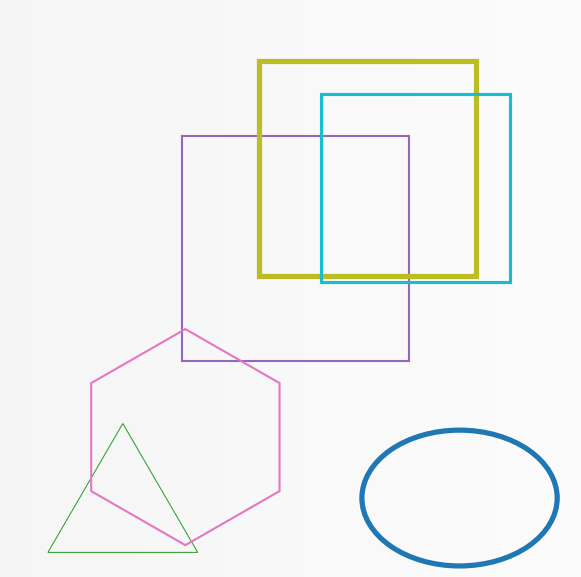[{"shape": "oval", "thickness": 2.5, "radius": 0.84, "center": [0.791, 0.137]}, {"shape": "triangle", "thickness": 0.5, "radius": 0.74, "center": [0.211, 0.117]}, {"shape": "square", "thickness": 1, "radius": 0.98, "center": [0.508, 0.569]}, {"shape": "hexagon", "thickness": 1, "radius": 0.94, "center": [0.319, 0.242]}, {"shape": "square", "thickness": 2.5, "radius": 0.93, "center": [0.632, 0.707]}, {"shape": "square", "thickness": 1.5, "radius": 0.81, "center": [0.714, 0.674]}]